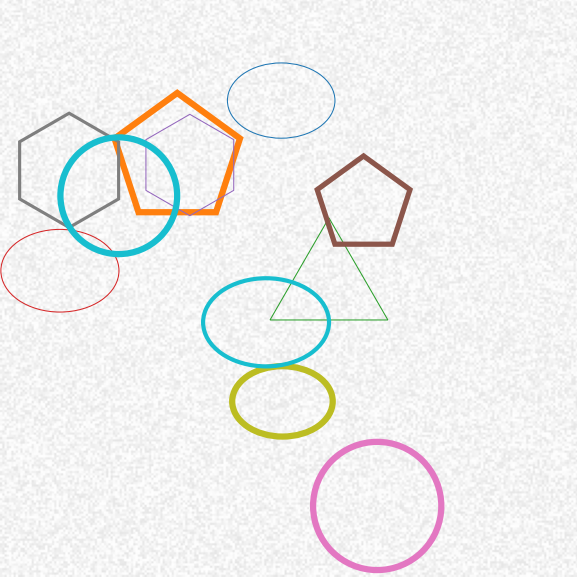[{"shape": "oval", "thickness": 0.5, "radius": 0.47, "center": [0.487, 0.825]}, {"shape": "pentagon", "thickness": 3, "radius": 0.57, "center": [0.307, 0.724]}, {"shape": "triangle", "thickness": 0.5, "radius": 0.59, "center": [0.57, 0.504]}, {"shape": "oval", "thickness": 0.5, "radius": 0.51, "center": [0.104, 0.53]}, {"shape": "hexagon", "thickness": 0.5, "radius": 0.44, "center": [0.329, 0.713]}, {"shape": "pentagon", "thickness": 2.5, "radius": 0.42, "center": [0.63, 0.645]}, {"shape": "circle", "thickness": 3, "radius": 0.56, "center": [0.653, 0.123]}, {"shape": "hexagon", "thickness": 1.5, "radius": 0.49, "center": [0.12, 0.704]}, {"shape": "oval", "thickness": 3, "radius": 0.44, "center": [0.489, 0.304]}, {"shape": "circle", "thickness": 3, "radius": 0.51, "center": [0.206, 0.66]}, {"shape": "oval", "thickness": 2, "radius": 0.55, "center": [0.461, 0.441]}]